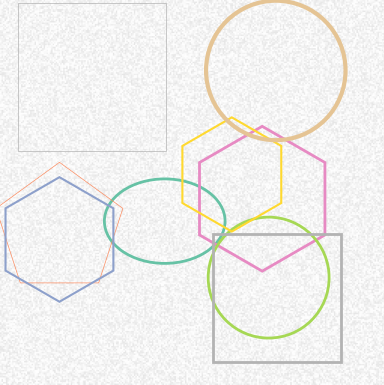[{"shape": "oval", "thickness": 2, "radius": 0.78, "center": [0.428, 0.426]}, {"shape": "pentagon", "thickness": 0.5, "radius": 0.87, "center": [0.154, 0.405]}, {"shape": "hexagon", "thickness": 1.5, "radius": 0.81, "center": [0.154, 0.378]}, {"shape": "hexagon", "thickness": 2, "radius": 0.94, "center": [0.681, 0.484]}, {"shape": "circle", "thickness": 2, "radius": 0.79, "center": [0.698, 0.279]}, {"shape": "hexagon", "thickness": 1.5, "radius": 0.74, "center": [0.602, 0.547]}, {"shape": "circle", "thickness": 3, "radius": 0.91, "center": [0.716, 0.817]}, {"shape": "square", "thickness": 0.5, "radius": 0.96, "center": [0.239, 0.8]}, {"shape": "square", "thickness": 2, "radius": 0.83, "center": [0.72, 0.226]}]